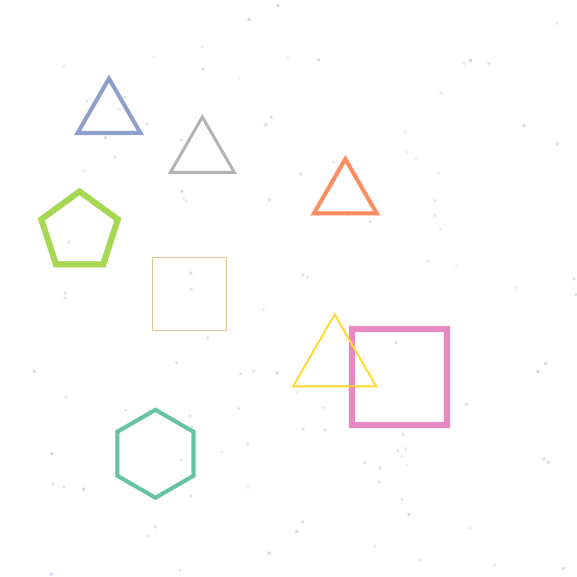[{"shape": "hexagon", "thickness": 2, "radius": 0.38, "center": [0.269, 0.213]}, {"shape": "triangle", "thickness": 2, "radius": 0.31, "center": [0.598, 0.661]}, {"shape": "triangle", "thickness": 2, "radius": 0.31, "center": [0.189, 0.8]}, {"shape": "square", "thickness": 3, "radius": 0.41, "center": [0.692, 0.347]}, {"shape": "pentagon", "thickness": 3, "radius": 0.35, "center": [0.138, 0.598]}, {"shape": "triangle", "thickness": 1, "radius": 0.41, "center": [0.58, 0.372]}, {"shape": "square", "thickness": 0.5, "radius": 0.32, "center": [0.327, 0.491]}, {"shape": "triangle", "thickness": 1.5, "radius": 0.32, "center": [0.35, 0.733]}]